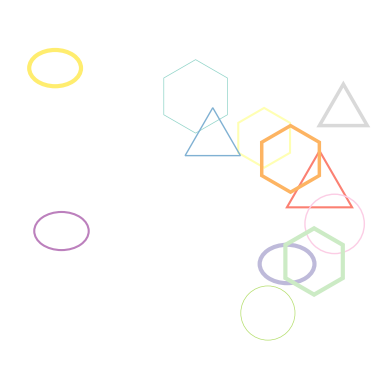[{"shape": "hexagon", "thickness": 0.5, "radius": 0.48, "center": [0.508, 0.75]}, {"shape": "hexagon", "thickness": 1.5, "radius": 0.39, "center": [0.686, 0.642]}, {"shape": "oval", "thickness": 3, "radius": 0.36, "center": [0.746, 0.314]}, {"shape": "triangle", "thickness": 1.5, "radius": 0.49, "center": [0.83, 0.51]}, {"shape": "triangle", "thickness": 1, "radius": 0.41, "center": [0.553, 0.637]}, {"shape": "hexagon", "thickness": 2.5, "radius": 0.43, "center": [0.755, 0.587]}, {"shape": "circle", "thickness": 0.5, "radius": 0.35, "center": [0.696, 0.187]}, {"shape": "circle", "thickness": 1, "radius": 0.39, "center": [0.869, 0.418]}, {"shape": "triangle", "thickness": 2.5, "radius": 0.36, "center": [0.892, 0.71]}, {"shape": "oval", "thickness": 1.5, "radius": 0.35, "center": [0.16, 0.4]}, {"shape": "hexagon", "thickness": 3, "radius": 0.43, "center": [0.816, 0.321]}, {"shape": "oval", "thickness": 3, "radius": 0.34, "center": [0.143, 0.823]}]